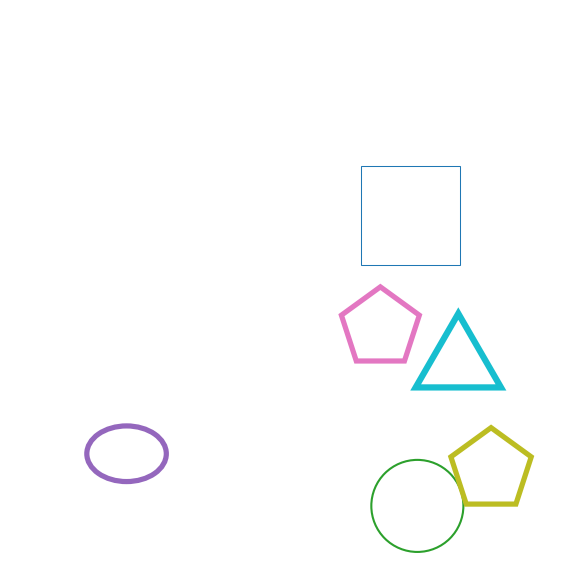[{"shape": "square", "thickness": 0.5, "radius": 0.43, "center": [0.71, 0.626]}, {"shape": "circle", "thickness": 1, "radius": 0.4, "center": [0.723, 0.123]}, {"shape": "oval", "thickness": 2.5, "radius": 0.34, "center": [0.219, 0.213]}, {"shape": "pentagon", "thickness": 2.5, "radius": 0.35, "center": [0.659, 0.431]}, {"shape": "pentagon", "thickness": 2.5, "radius": 0.37, "center": [0.85, 0.185]}, {"shape": "triangle", "thickness": 3, "radius": 0.43, "center": [0.794, 0.371]}]